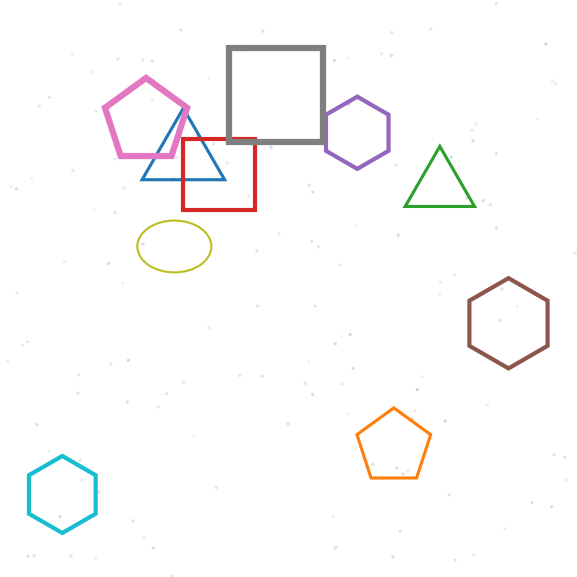[{"shape": "triangle", "thickness": 1.5, "radius": 0.41, "center": [0.318, 0.729]}, {"shape": "pentagon", "thickness": 1.5, "radius": 0.34, "center": [0.682, 0.226]}, {"shape": "triangle", "thickness": 1.5, "radius": 0.35, "center": [0.762, 0.676]}, {"shape": "square", "thickness": 2, "radius": 0.31, "center": [0.379, 0.697]}, {"shape": "hexagon", "thickness": 2, "radius": 0.31, "center": [0.619, 0.769]}, {"shape": "hexagon", "thickness": 2, "radius": 0.39, "center": [0.881, 0.439]}, {"shape": "pentagon", "thickness": 3, "radius": 0.37, "center": [0.253, 0.789]}, {"shape": "square", "thickness": 3, "radius": 0.41, "center": [0.478, 0.835]}, {"shape": "oval", "thickness": 1, "radius": 0.32, "center": [0.302, 0.572]}, {"shape": "hexagon", "thickness": 2, "radius": 0.33, "center": [0.108, 0.143]}]